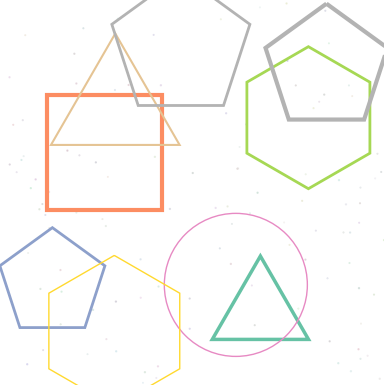[{"shape": "triangle", "thickness": 2.5, "radius": 0.72, "center": [0.676, 0.191]}, {"shape": "square", "thickness": 3, "radius": 0.75, "center": [0.272, 0.604]}, {"shape": "pentagon", "thickness": 2, "radius": 0.72, "center": [0.136, 0.265]}, {"shape": "circle", "thickness": 1, "radius": 0.93, "center": [0.613, 0.26]}, {"shape": "hexagon", "thickness": 2, "radius": 0.92, "center": [0.801, 0.694]}, {"shape": "hexagon", "thickness": 1, "radius": 0.98, "center": [0.297, 0.14]}, {"shape": "triangle", "thickness": 1.5, "radius": 0.96, "center": [0.299, 0.72]}, {"shape": "pentagon", "thickness": 3, "radius": 0.83, "center": [0.848, 0.824]}, {"shape": "pentagon", "thickness": 2, "radius": 0.94, "center": [0.47, 0.879]}]